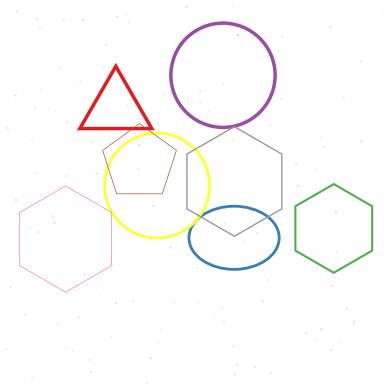[{"shape": "triangle", "thickness": 2.5, "radius": 0.54, "center": [0.301, 0.72]}, {"shape": "oval", "thickness": 2, "radius": 0.59, "center": [0.608, 0.382]}, {"shape": "hexagon", "thickness": 1.5, "radius": 0.58, "center": [0.867, 0.407]}, {"shape": "circle", "thickness": 2.5, "radius": 0.68, "center": [0.579, 0.804]}, {"shape": "circle", "thickness": 2, "radius": 0.68, "center": [0.408, 0.518]}, {"shape": "pentagon", "thickness": 0.5, "radius": 0.5, "center": [0.362, 0.578]}, {"shape": "hexagon", "thickness": 0.5, "radius": 0.69, "center": [0.17, 0.379]}, {"shape": "hexagon", "thickness": 1, "radius": 0.71, "center": [0.609, 0.529]}]